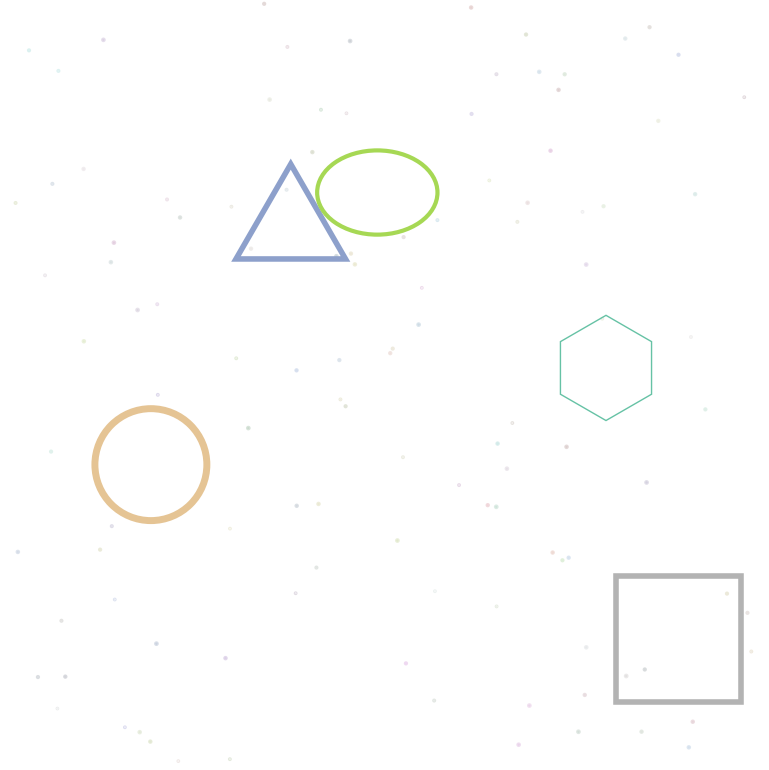[{"shape": "hexagon", "thickness": 0.5, "radius": 0.34, "center": [0.787, 0.522]}, {"shape": "triangle", "thickness": 2, "radius": 0.41, "center": [0.378, 0.705]}, {"shape": "oval", "thickness": 1.5, "radius": 0.39, "center": [0.49, 0.75]}, {"shape": "circle", "thickness": 2.5, "radius": 0.36, "center": [0.196, 0.397]}, {"shape": "square", "thickness": 2, "radius": 0.41, "center": [0.881, 0.17]}]